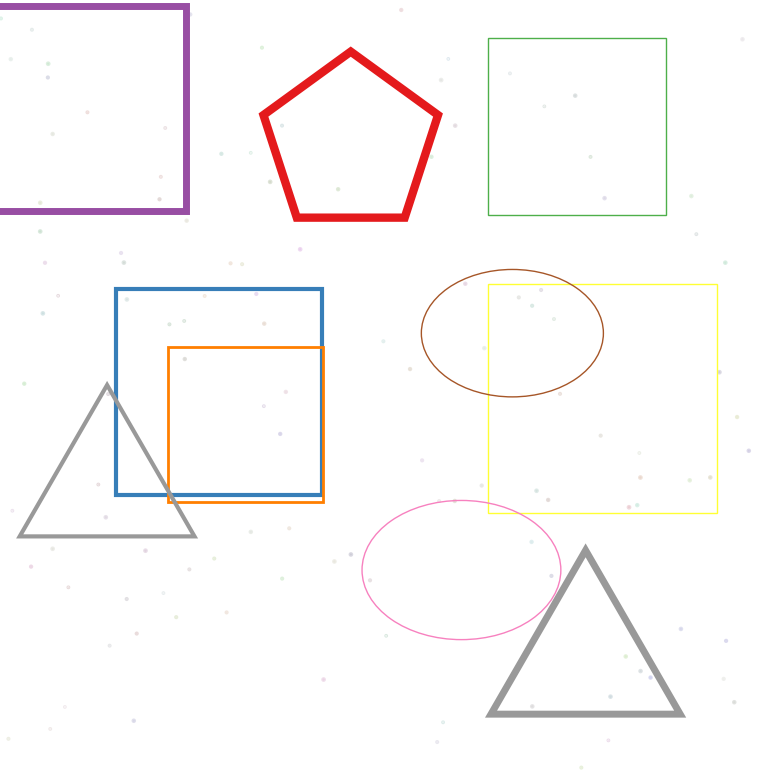[{"shape": "pentagon", "thickness": 3, "radius": 0.6, "center": [0.456, 0.814]}, {"shape": "square", "thickness": 1.5, "radius": 0.67, "center": [0.284, 0.491]}, {"shape": "square", "thickness": 0.5, "radius": 0.58, "center": [0.749, 0.836]}, {"shape": "square", "thickness": 2.5, "radius": 0.67, "center": [0.109, 0.859]}, {"shape": "square", "thickness": 1, "radius": 0.5, "center": [0.319, 0.449]}, {"shape": "square", "thickness": 0.5, "radius": 0.75, "center": [0.782, 0.482]}, {"shape": "oval", "thickness": 0.5, "radius": 0.59, "center": [0.665, 0.567]}, {"shape": "oval", "thickness": 0.5, "radius": 0.65, "center": [0.599, 0.26]}, {"shape": "triangle", "thickness": 2.5, "radius": 0.71, "center": [0.761, 0.143]}, {"shape": "triangle", "thickness": 1.5, "radius": 0.66, "center": [0.139, 0.369]}]